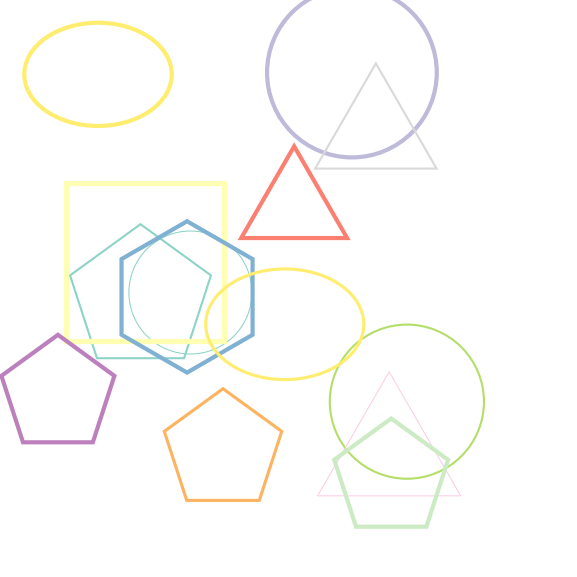[{"shape": "circle", "thickness": 0.5, "radius": 0.53, "center": [0.33, 0.493]}, {"shape": "pentagon", "thickness": 1, "radius": 0.64, "center": [0.243, 0.483]}, {"shape": "square", "thickness": 2.5, "radius": 0.69, "center": [0.251, 0.546]}, {"shape": "circle", "thickness": 2, "radius": 0.73, "center": [0.609, 0.874]}, {"shape": "triangle", "thickness": 2, "radius": 0.53, "center": [0.509, 0.64]}, {"shape": "hexagon", "thickness": 2, "radius": 0.66, "center": [0.324, 0.485]}, {"shape": "pentagon", "thickness": 1.5, "radius": 0.53, "center": [0.386, 0.219]}, {"shape": "circle", "thickness": 1, "radius": 0.67, "center": [0.705, 0.304]}, {"shape": "triangle", "thickness": 0.5, "radius": 0.72, "center": [0.674, 0.212]}, {"shape": "triangle", "thickness": 1, "radius": 0.61, "center": [0.651, 0.768]}, {"shape": "pentagon", "thickness": 2, "radius": 0.51, "center": [0.1, 0.316]}, {"shape": "pentagon", "thickness": 2, "radius": 0.52, "center": [0.677, 0.171]}, {"shape": "oval", "thickness": 2, "radius": 0.64, "center": [0.17, 0.87]}, {"shape": "oval", "thickness": 1.5, "radius": 0.68, "center": [0.493, 0.438]}]